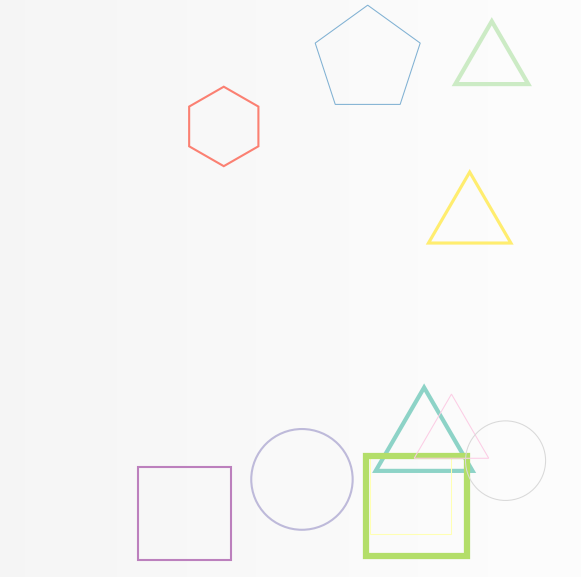[{"shape": "triangle", "thickness": 2, "radius": 0.48, "center": [0.73, 0.232]}, {"shape": "square", "thickness": 0.5, "radius": 0.35, "center": [0.706, 0.143]}, {"shape": "circle", "thickness": 1, "radius": 0.44, "center": [0.519, 0.169]}, {"shape": "hexagon", "thickness": 1, "radius": 0.34, "center": [0.385, 0.78]}, {"shape": "pentagon", "thickness": 0.5, "radius": 0.47, "center": [0.633, 0.895]}, {"shape": "square", "thickness": 3, "radius": 0.44, "center": [0.716, 0.123]}, {"shape": "triangle", "thickness": 0.5, "radius": 0.37, "center": [0.777, 0.243]}, {"shape": "circle", "thickness": 0.5, "radius": 0.34, "center": [0.87, 0.201]}, {"shape": "square", "thickness": 1, "radius": 0.4, "center": [0.317, 0.11]}, {"shape": "triangle", "thickness": 2, "radius": 0.36, "center": [0.846, 0.89]}, {"shape": "triangle", "thickness": 1.5, "radius": 0.41, "center": [0.808, 0.619]}]